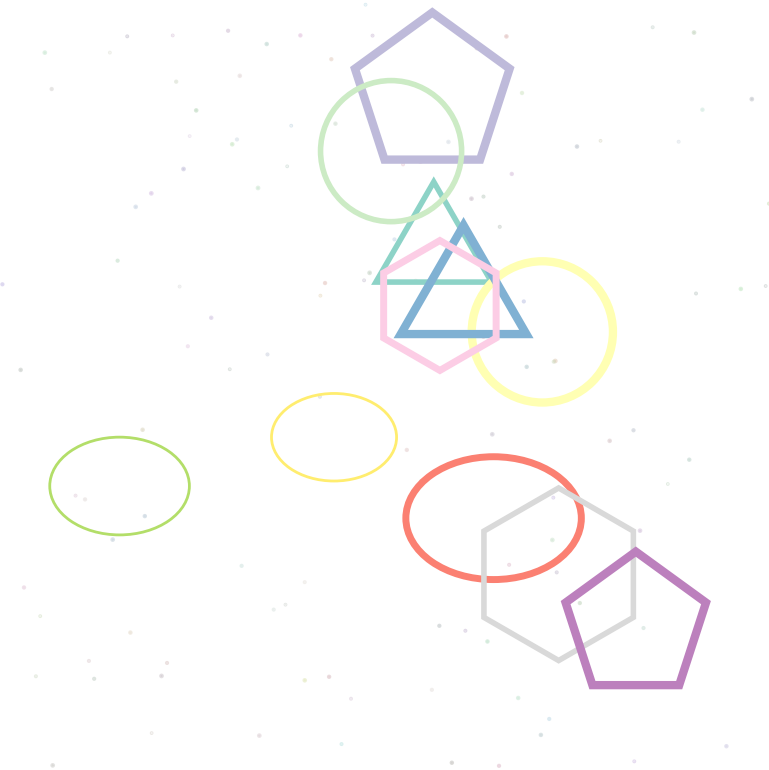[{"shape": "triangle", "thickness": 2, "radius": 0.43, "center": [0.563, 0.677]}, {"shape": "circle", "thickness": 3, "radius": 0.46, "center": [0.704, 0.569]}, {"shape": "pentagon", "thickness": 3, "radius": 0.53, "center": [0.561, 0.878]}, {"shape": "oval", "thickness": 2.5, "radius": 0.57, "center": [0.641, 0.327]}, {"shape": "triangle", "thickness": 3, "radius": 0.47, "center": [0.602, 0.613]}, {"shape": "oval", "thickness": 1, "radius": 0.45, "center": [0.155, 0.369]}, {"shape": "hexagon", "thickness": 2.5, "radius": 0.42, "center": [0.571, 0.603]}, {"shape": "hexagon", "thickness": 2, "radius": 0.56, "center": [0.726, 0.254]}, {"shape": "pentagon", "thickness": 3, "radius": 0.48, "center": [0.826, 0.188]}, {"shape": "circle", "thickness": 2, "radius": 0.46, "center": [0.508, 0.804]}, {"shape": "oval", "thickness": 1, "radius": 0.41, "center": [0.434, 0.432]}]